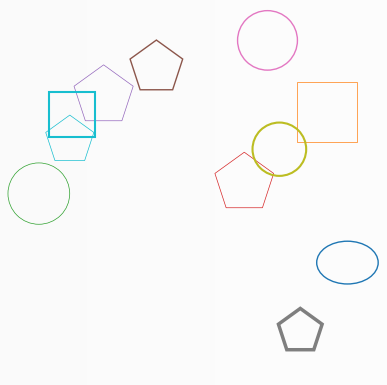[{"shape": "oval", "thickness": 1, "radius": 0.4, "center": [0.897, 0.318]}, {"shape": "square", "thickness": 0.5, "radius": 0.38, "center": [0.845, 0.709]}, {"shape": "circle", "thickness": 0.5, "radius": 0.4, "center": [0.1, 0.497]}, {"shape": "pentagon", "thickness": 0.5, "radius": 0.4, "center": [0.63, 0.525]}, {"shape": "pentagon", "thickness": 0.5, "radius": 0.4, "center": [0.267, 0.751]}, {"shape": "pentagon", "thickness": 1, "radius": 0.36, "center": [0.404, 0.825]}, {"shape": "circle", "thickness": 1, "radius": 0.39, "center": [0.69, 0.895]}, {"shape": "pentagon", "thickness": 2.5, "radius": 0.3, "center": [0.775, 0.14]}, {"shape": "circle", "thickness": 1.5, "radius": 0.35, "center": [0.721, 0.612]}, {"shape": "pentagon", "thickness": 0.5, "radius": 0.33, "center": [0.18, 0.636]}, {"shape": "square", "thickness": 1.5, "radius": 0.29, "center": [0.185, 0.702]}]